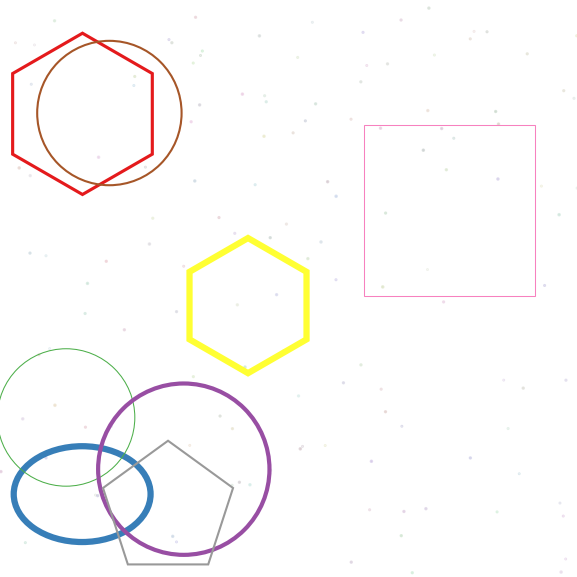[{"shape": "hexagon", "thickness": 1.5, "radius": 0.7, "center": [0.143, 0.802]}, {"shape": "oval", "thickness": 3, "radius": 0.59, "center": [0.142, 0.144]}, {"shape": "circle", "thickness": 0.5, "radius": 0.59, "center": [0.114, 0.276]}, {"shape": "circle", "thickness": 2, "radius": 0.74, "center": [0.318, 0.187]}, {"shape": "hexagon", "thickness": 3, "radius": 0.58, "center": [0.429, 0.47]}, {"shape": "circle", "thickness": 1, "radius": 0.63, "center": [0.189, 0.803]}, {"shape": "square", "thickness": 0.5, "radius": 0.74, "center": [0.778, 0.635]}, {"shape": "pentagon", "thickness": 1, "radius": 0.59, "center": [0.291, 0.118]}]